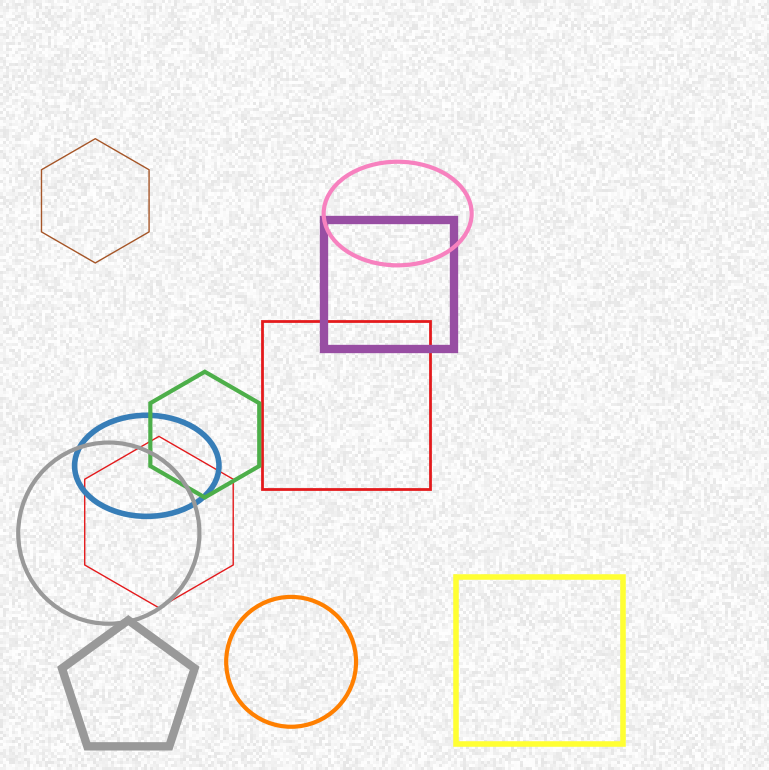[{"shape": "hexagon", "thickness": 0.5, "radius": 0.56, "center": [0.206, 0.322]}, {"shape": "square", "thickness": 1, "radius": 0.55, "center": [0.45, 0.474]}, {"shape": "oval", "thickness": 2, "radius": 0.47, "center": [0.191, 0.395]}, {"shape": "hexagon", "thickness": 1.5, "radius": 0.41, "center": [0.266, 0.436]}, {"shape": "square", "thickness": 3, "radius": 0.42, "center": [0.505, 0.63]}, {"shape": "circle", "thickness": 1.5, "radius": 0.42, "center": [0.378, 0.14]}, {"shape": "square", "thickness": 2, "radius": 0.54, "center": [0.701, 0.143]}, {"shape": "hexagon", "thickness": 0.5, "radius": 0.4, "center": [0.124, 0.739]}, {"shape": "oval", "thickness": 1.5, "radius": 0.48, "center": [0.516, 0.723]}, {"shape": "pentagon", "thickness": 3, "radius": 0.45, "center": [0.167, 0.104]}, {"shape": "circle", "thickness": 1.5, "radius": 0.59, "center": [0.141, 0.308]}]